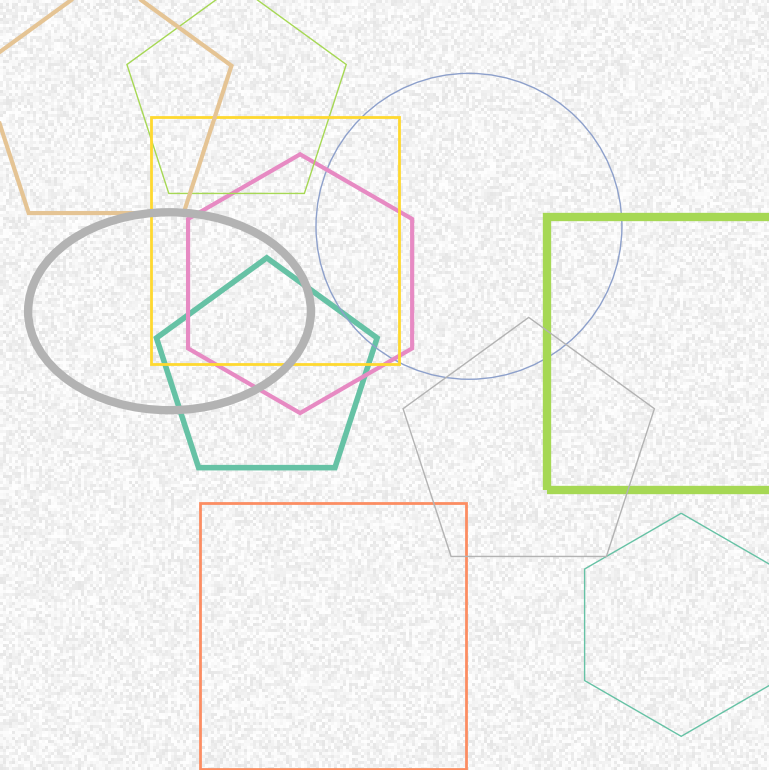[{"shape": "hexagon", "thickness": 0.5, "radius": 0.72, "center": [0.885, 0.189]}, {"shape": "pentagon", "thickness": 2, "radius": 0.75, "center": [0.346, 0.515]}, {"shape": "square", "thickness": 1, "radius": 0.87, "center": [0.433, 0.174]}, {"shape": "circle", "thickness": 0.5, "radius": 0.99, "center": [0.609, 0.706]}, {"shape": "hexagon", "thickness": 1.5, "radius": 0.84, "center": [0.39, 0.632]}, {"shape": "pentagon", "thickness": 0.5, "radius": 0.75, "center": [0.307, 0.87]}, {"shape": "square", "thickness": 3, "radius": 0.89, "center": [0.888, 0.541]}, {"shape": "square", "thickness": 1, "radius": 0.8, "center": [0.357, 0.688]}, {"shape": "pentagon", "thickness": 1.5, "radius": 0.86, "center": [0.138, 0.862]}, {"shape": "oval", "thickness": 3, "radius": 0.92, "center": [0.22, 0.596]}, {"shape": "pentagon", "thickness": 0.5, "radius": 0.86, "center": [0.687, 0.416]}]